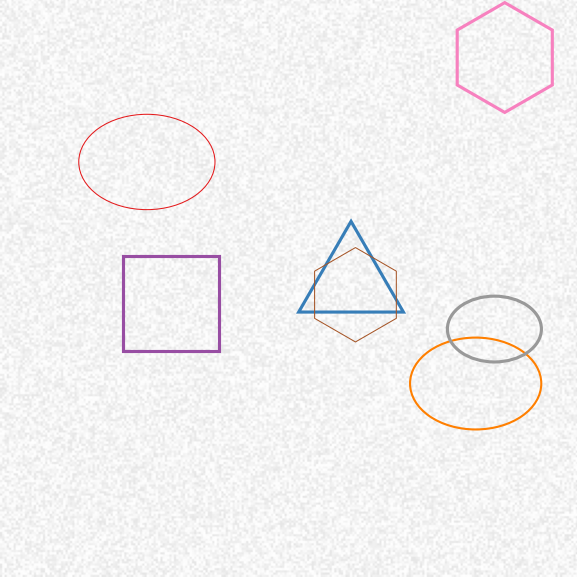[{"shape": "oval", "thickness": 0.5, "radius": 0.59, "center": [0.254, 0.719]}, {"shape": "triangle", "thickness": 1.5, "radius": 0.52, "center": [0.608, 0.511]}, {"shape": "square", "thickness": 1.5, "radius": 0.41, "center": [0.296, 0.473]}, {"shape": "oval", "thickness": 1, "radius": 0.57, "center": [0.824, 0.335]}, {"shape": "hexagon", "thickness": 0.5, "radius": 0.41, "center": [0.616, 0.489]}, {"shape": "hexagon", "thickness": 1.5, "radius": 0.48, "center": [0.874, 0.9]}, {"shape": "oval", "thickness": 1.5, "radius": 0.41, "center": [0.856, 0.429]}]